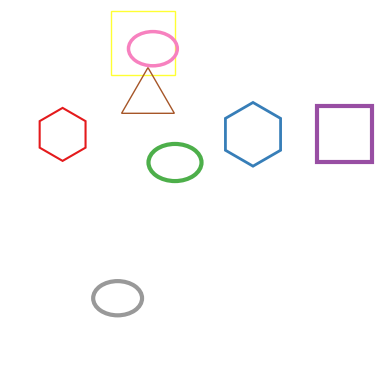[{"shape": "hexagon", "thickness": 1.5, "radius": 0.34, "center": [0.163, 0.651]}, {"shape": "hexagon", "thickness": 2, "radius": 0.41, "center": [0.657, 0.651]}, {"shape": "oval", "thickness": 3, "radius": 0.34, "center": [0.455, 0.578]}, {"shape": "square", "thickness": 3, "radius": 0.36, "center": [0.895, 0.652]}, {"shape": "square", "thickness": 1, "radius": 0.41, "center": [0.372, 0.888]}, {"shape": "triangle", "thickness": 1, "radius": 0.4, "center": [0.384, 0.745]}, {"shape": "oval", "thickness": 2.5, "radius": 0.32, "center": [0.397, 0.874]}, {"shape": "oval", "thickness": 3, "radius": 0.32, "center": [0.305, 0.225]}]